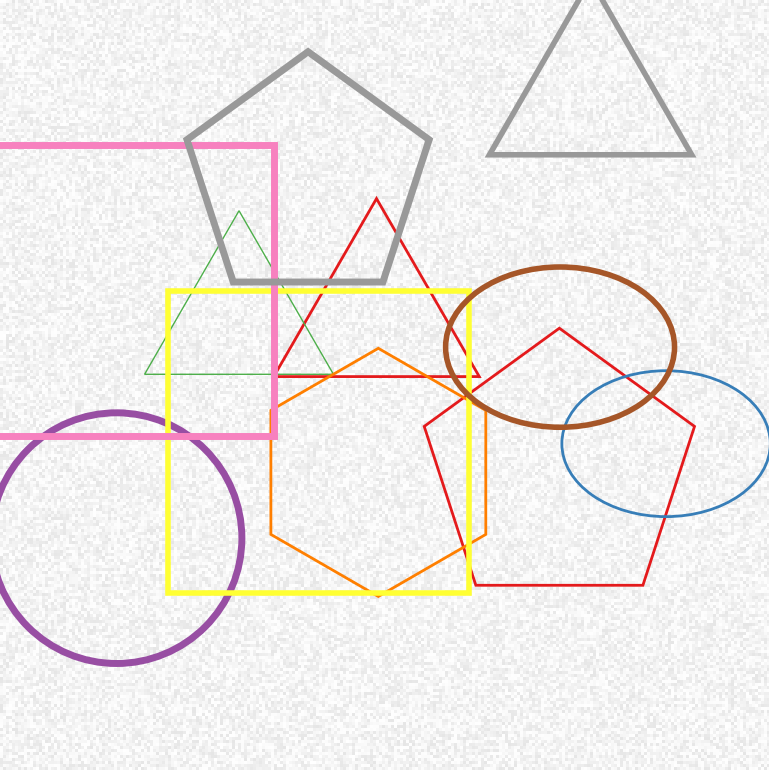[{"shape": "pentagon", "thickness": 1, "radius": 0.92, "center": [0.726, 0.389]}, {"shape": "triangle", "thickness": 1, "radius": 0.77, "center": [0.489, 0.588]}, {"shape": "oval", "thickness": 1, "radius": 0.68, "center": [0.865, 0.424]}, {"shape": "triangle", "thickness": 0.5, "radius": 0.71, "center": [0.31, 0.585]}, {"shape": "circle", "thickness": 2.5, "radius": 0.81, "center": [0.151, 0.301]}, {"shape": "hexagon", "thickness": 1, "radius": 0.81, "center": [0.491, 0.387]}, {"shape": "square", "thickness": 2, "radius": 0.98, "center": [0.414, 0.426]}, {"shape": "oval", "thickness": 2, "radius": 0.74, "center": [0.727, 0.549]}, {"shape": "square", "thickness": 2.5, "radius": 0.95, "center": [0.166, 0.623]}, {"shape": "pentagon", "thickness": 2.5, "radius": 0.83, "center": [0.4, 0.767]}, {"shape": "triangle", "thickness": 2, "radius": 0.76, "center": [0.767, 0.875]}]